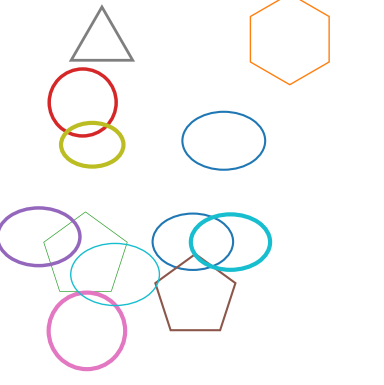[{"shape": "oval", "thickness": 1.5, "radius": 0.52, "center": [0.501, 0.372]}, {"shape": "oval", "thickness": 1.5, "radius": 0.54, "center": [0.581, 0.634]}, {"shape": "hexagon", "thickness": 1, "radius": 0.59, "center": [0.753, 0.898]}, {"shape": "pentagon", "thickness": 0.5, "radius": 0.57, "center": [0.222, 0.336]}, {"shape": "circle", "thickness": 2.5, "radius": 0.43, "center": [0.215, 0.734]}, {"shape": "oval", "thickness": 2.5, "radius": 0.54, "center": [0.101, 0.385]}, {"shape": "pentagon", "thickness": 1.5, "radius": 0.55, "center": [0.507, 0.231]}, {"shape": "circle", "thickness": 3, "radius": 0.5, "center": [0.226, 0.141]}, {"shape": "triangle", "thickness": 2, "radius": 0.46, "center": [0.265, 0.89]}, {"shape": "oval", "thickness": 3, "radius": 0.41, "center": [0.24, 0.624]}, {"shape": "oval", "thickness": 1, "radius": 0.58, "center": [0.299, 0.287]}, {"shape": "oval", "thickness": 3, "radius": 0.51, "center": [0.599, 0.371]}]